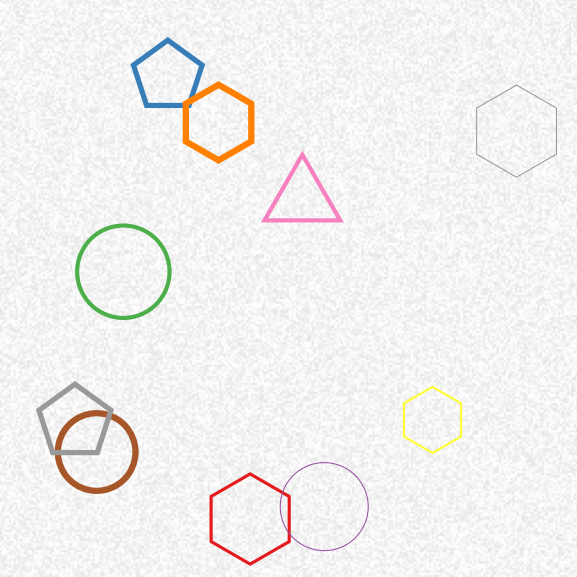[{"shape": "hexagon", "thickness": 1.5, "radius": 0.39, "center": [0.433, 0.1]}, {"shape": "pentagon", "thickness": 2.5, "radius": 0.31, "center": [0.291, 0.867]}, {"shape": "circle", "thickness": 2, "radius": 0.4, "center": [0.214, 0.529]}, {"shape": "circle", "thickness": 0.5, "radius": 0.38, "center": [0.561, 0.122]}, {"shape": "hexagon", "thickness": 3, "radius": 0.33, "center": [0.378, 0.787]}, {"shape": "hexagon", "thickness": 1, "radius": 0.29, "center": [0.749, 0.272]}, {"shape": "circle", "thickness": 3, "radius": 0.34, "center": [0.167, 0.216]}, {"shape": "triangle", "thickness": 2, "radius": 0.38, "center": [0.524, 0.655]}, {"shape": "pentagon", "thickness": 2.5, "radius": 0.33, "center": [0.13, 0.268]}, {"shape": "hexagon", "thickness": 0.5, "radius": 0.4, "center": [0.894, 0.772]}]